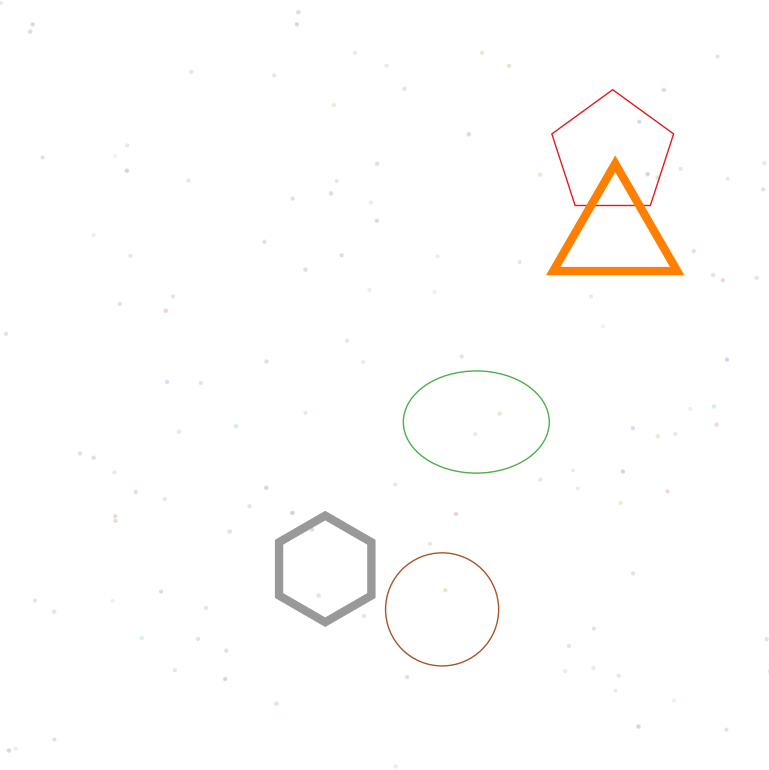[{"shape": "pentagon", "thickness": 0.5, "radius": 0.42, "center": [0.796, 0.8]}, {"shape": "oval", "thickness": 0.5, "radius": 0.47, "center": [0.619, 0.452]}, {"shape": "triangle", "thickness": 3, "radius": 0.46, "center": [0.799, 0.694]}, {"shape": "circle", "thickness": 0.5, "radius": 0.37, "center": [0.574, 0.209]}, {"shape": "hexagon", "thickness": 3, "radius": 0.35, "center": [0.422, 0.261]}]